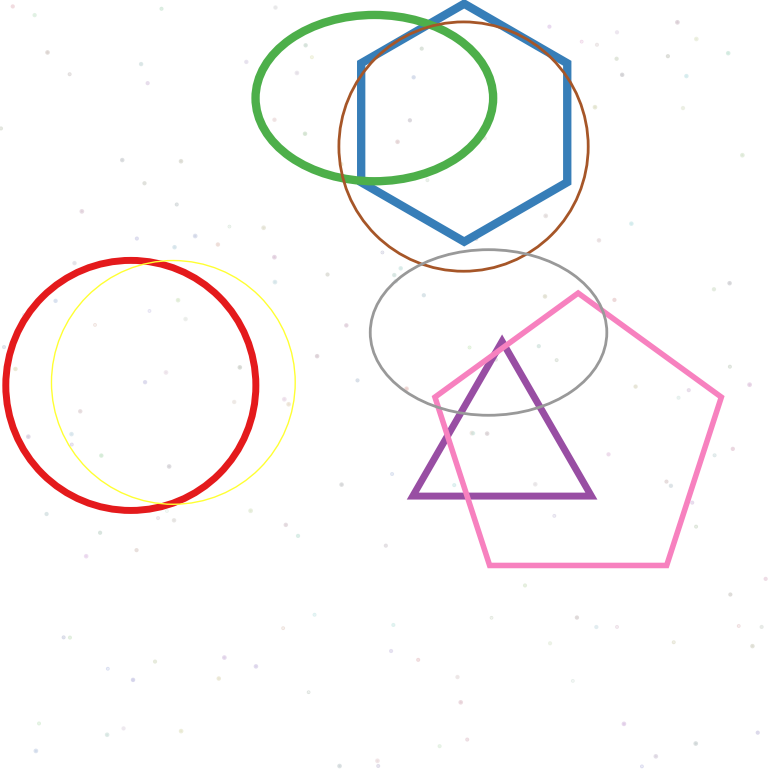[{"shape": "circle", "thickness": 2.5, "radius": 0.81, "center": [0.17, 0.499]}, {"shape": "hexagon", "thickness": 3, "radius": 0.77, "center": [0.603, 0.841]}, {"shape": "oval", "thickness": 3, "radius": 0.77, "center": [0.486, 0.873]}, {"shape": "triangle", "thickness": 2.5, "radius": 0.67, "center": [0.652, 0.423]}, {"shape": "circle", "thickness": 0.5, "radius": 0.79, "center": [0.225, 0.503]}, {"shape": "circle", "thickness": 1, "radius": 0.81, "center": [0.602, 0.81]}, {"shape": "pentagon", "thickness": 2, "radius": 0.98, "center": [0.751, 0.424]}, {"shape": "oval", "thickness": 1, "radius": 0.77, "center": [0.634, 0.568]}]